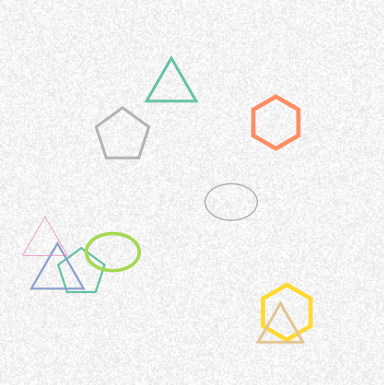[{"shape": "pentagon", "thickness": 1.5, "radius": 0.32, "center": [0.211, 0.293]}, {"shape": "triangle", "thickness": 2, "radius": 0.37, "center": [0.445, 0.775]}, {"shape": "hexagon", "thickness": 3, "radius": 0.34, "center": [0.717, 0.682]}, {"shape": "triangle", "thickness": 1.5, "radius": 0.39, "center": [0.149, 0.29]}, {"shape": "triangle", "thickness": 0.5, "radius": 0.34, "center": [0.117, 0.37]}, {"shape": "oval", "thickness": 2.5, "radius": 0.34, "center": [0.293, 0.345]}, {"shape": "hexagon", "thickness": 3, "radius": 0.36, "center": [0.745, 0.189]}, {"shape": "triangle", "thickness": 2, "radius": 0.34, "center": [0.729, 0.145]}, {"shape": "pentagon", "thickness": 2, "radius": 0.36, "center": [0.318, 0.648]}, {"shape": "oval", "thickness": 1, "radius": 0.34, "center": [0.601, 0.475]}]